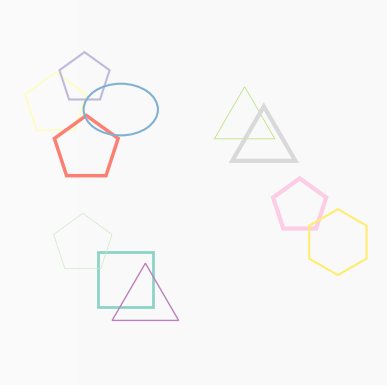[{"shape": "square", "thickness": 2, "radius": 0.35, "center": [0.323, 0.274]}, {"shape": "pentagon", "thickness": 1, "radius": 0.42, "center": [0.144, 0.729]}, {"shape": "pentagon", "thickness": 1.5, "radius": 0.34, "center": [0.218, 0.797]}, {"shape": "pentagon", "thickness": 2.5, "radius": 0.43, "center": [0.223, 0.614]}, {"shape": "oval", "thickness": 1.5, "radius": 0.48, "center": [0.312, 0.715]}, {"shape": "triangle", "thickness": 0.5, "radius": 0.45, "center": [0.631, 0.684]}, {"shape": "pentagon", "thickness": 3, "radius": 0.36, "center": [0.773, 0.465]}, {"shape": "triangle", "thickness": 3, "radius": 0.47, "center": [0.681, 0.629]}, {"shape": "triangle", "thickness": 1, "radius": 0.5, "center": [0.375, 0.217]}, {"shape": "pentagon", "thickness": 0.5, "radius": 0.4, "center": [0.214, 0.367]}, {"shape": "hexagon", "thickness": 1.5, "radius": 0.43, "center": [0.872, 0.371]}]